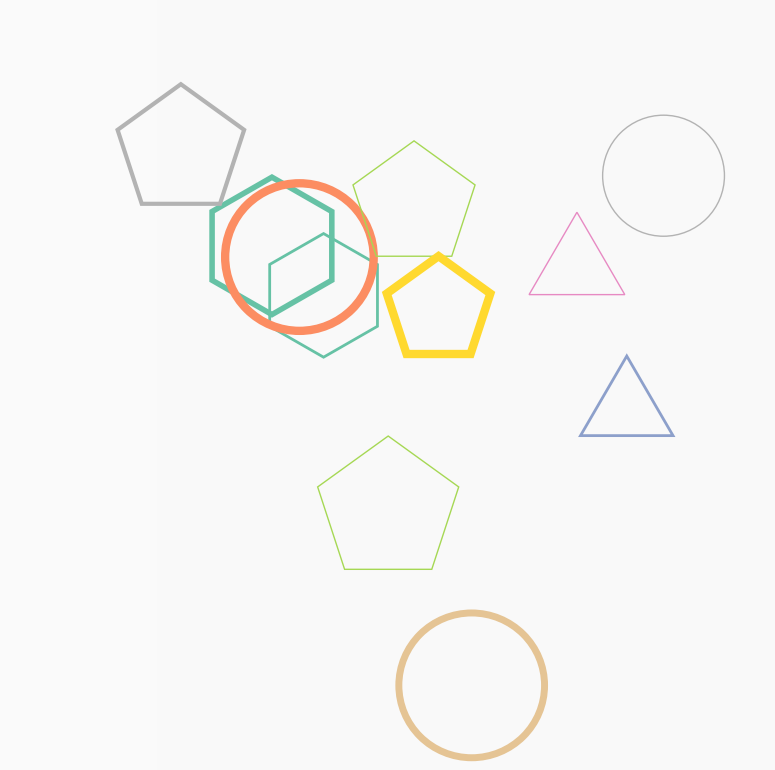[{"shape": "hexagon", "thickness": 2, "radius": 0.45, "center": [0.351, 0.681]}, {"shape": "hexagon", "thickness": 1, "radius": 0.4, "center": [0.418, 0.616]}, {"shape": "circle", "thickness": 3, "radius": 0.48, "center": [0.386, 0.666]}, {"shape": "triangle", "thickness": 1, "radius": 0.34, "center": [0.809, 0.469]}, {"shape": "triangle", "thickness": 0.5, "radius": 0.36, "center": [0.744, 0.653]}, {"shape": "pentagon", "thickness": 0.5, "radius": 0.48, "center": [0.501, 0.338]}, {"shape": "pentagon", "thickness": 0.5, "radius": 0.41, "center": [0.534, 0.734]}, {"shape": "pentagon", "thickness": 3, "radius": 0.35, "center": [0.566, 0.597]}, {"shape": "circle", "thickness": 2.5, "radius": 0.47, "center": [0.609, 0.11]}, {"shape": "circle", "thickness": 0.5, "radius": 0.39, "center": [0.856, 0.772]}, {"shape": "pentagon", "thickness": 1.5, "radius": 0.43, "center": [0.233, 0.805]}]